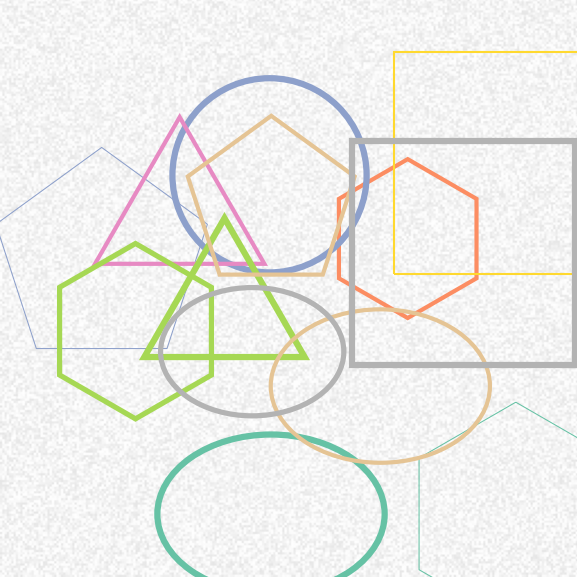[{"shape": "oval", "thickness": 3, "radius": 0.98, "center": [0.469, 0.109]}, {"shape": "hexagon", "thickness": 0.5, "radius": 0.97, "center": [0.893, 0.109]}, {"shape": "hexagon", "thickness": 2, "radius": 0.69, "center": [0.706, 0.586]}, {"shape": "circle", "thickness": 3, "radius": 0.84, "center": [0.467, 0.696]}, {"shape": "pentagon", "thickness": 0.5, "radius": 0.96, "center": [0.176, 0.551]}, {"shape": "triangle", "thickness": 2, "radius": 0.85, "center": [0.311, 0.627]}, {"shape": "hexagon", "thickness": 2.5, "radius": 0.76, "center": [0.235, 0.426]}, {"shape": "triangle", "thickness": 3, "radius": 0.8, "center": [0.389, 0.461]}, {"shape": "square", "thickness": 1, "radius": 0.96, "center": [0.874, 0.717]}, {"shape": "pentagon", "thickness": 2, "radius": 0.76, "center": [0.47, 0.647]}, {"shape": "oval", "thickness": 2, "radius": 0.95, "center": [0.659, 0.331]}, {"shape": "oval", "thickness": 2.5, "radius": 0.79, "center": [0.437, 0.39]}, {"shape": "square", "thickness": 3, "radius": 0.97, "center": [0.803, 0.561]}]